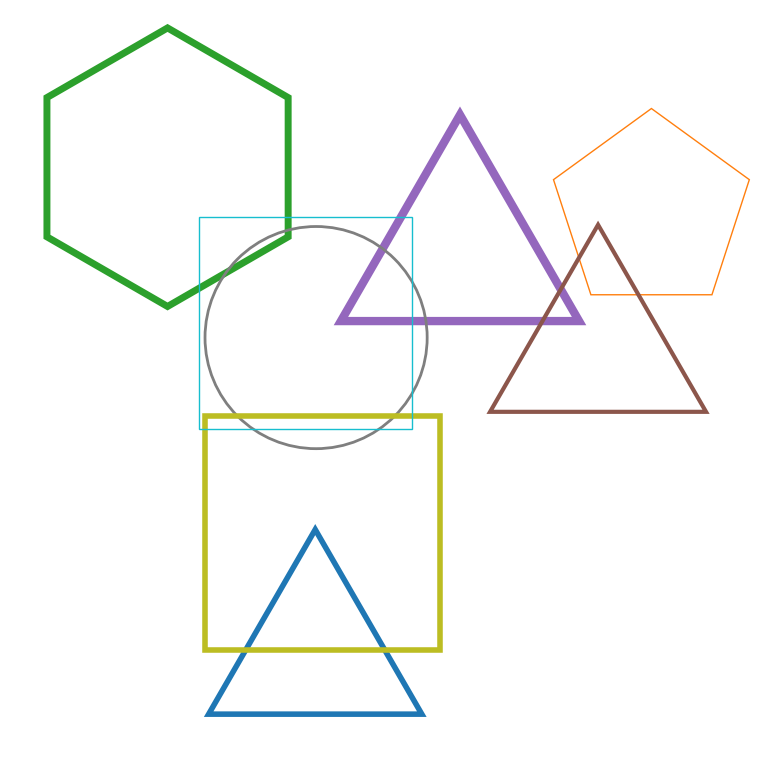[{"shape": "triangle", "thickness": 2, "radius": 0.8, "center": [0.409, 0.152]}, {"shape": "pentagon", "thickness": 0.5, "radius": 0.67, "center": [0.846, 0.725]}, {"shape": "hexagon", "thickness": 2.5, "radius": 0.9, "center": [0.218, 0.783]}, {"shape": "triangle", "thickness": 3, "radius": 0.89, "center": [0.597, 0.672]}, {"shape": "triangle", "thickness": 1.5, "radius": 0.81, "center": [0.777, 0.546]}, {"shape": "circle", "thickness": 1, "radius": 0.72, "center": [0.411, 0.562]}, {"shape": "square", "thickness": 2, "radius": 0.76, "center": [0.419, 0.308]}, {"shape": "square", "thickness": 0.5, "radius": 0.69, "center": [0.397, 0.58]}]